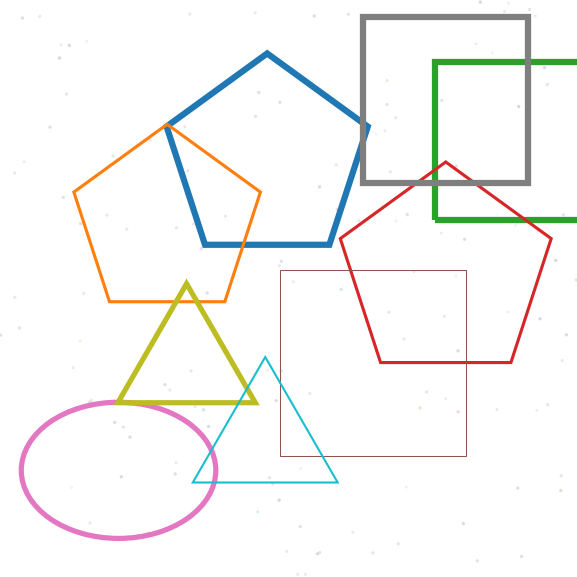[{"shape": "pentagon", "thickness": 3, "radius": 0.92, "center": [0.463, 0.723]}, {"shape": "pentagon", "thickness": 1.5, "radius": 0.85, "center": [0.289, 0.614]}, {"shape": "square", "thickness": 3, "radius": 0.69, "center": [0.891, 0.755]}, {"shape": "pentagon", "thickness": 1.5, "radius": 0.96, "center": [0.772, 0.527]}, {"shape": "square", "thickness": 0.5, "radius": 0.81, "center": [0.645, 0.371]}, {"shape": "oval", "thickness": 2.5, "radius": 0.84, "center": [0.205, 0.185]}, {"shape": "square", "thickness": 3, "radius": 0.72, "center": [0.771, 0.826]}, {"shape": "triangle", "thickness": 2.5, "radius": 0.69, "center": [0.323, 0.37]}, {"shape": "triangle", "thickness": 1, "radius": 0.72, "center": [0.459, 0.236]}]